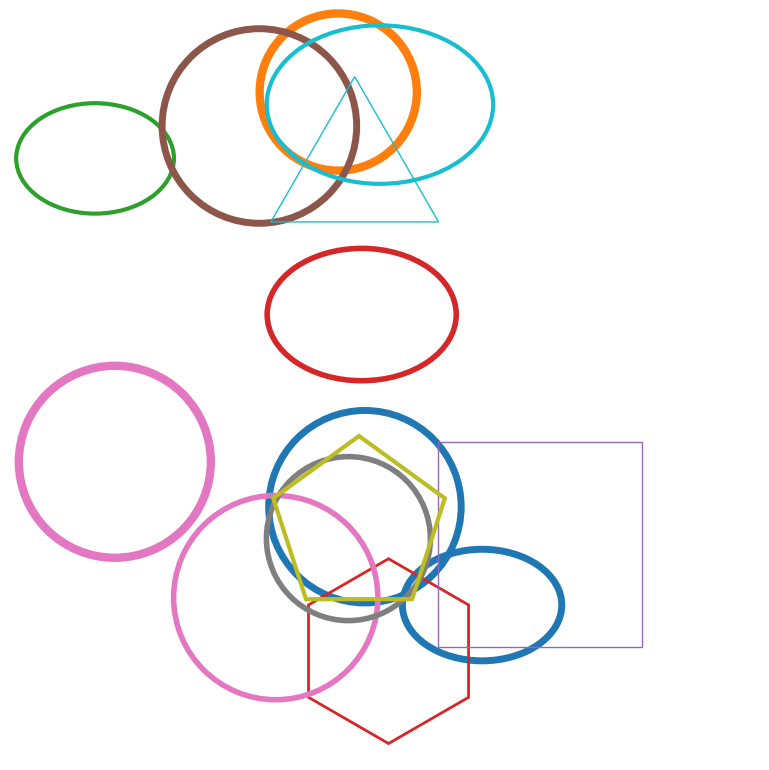[{"shape": "circle", "thickness": 2.5, "radius": 0.62, "center": [0.474, 0.342]}, {"shape": "oval", "thickness": 2.5, "radius": 0.52, "center": [0.626, 0.214]}, {"shape": "circle", "thickness": 3, "radius": 0.51, "center": [0.439, 0.881]}, {"shape": "oval", "thickness": 1.5, "radius": 0.51, "center": [0.123, 0.794]}, {"shape": "hexagon", "thickness": 1, "radius": 0.6, "center": [0.505, 0.154]}, {"shape": "oval", "thickness": 2, "radius": 0.61, "center": [0.47, 0.591]}, {"shape": "square", "thickness": 0.5, "radius": 0.66, "center": [0.702, 0.293]}, {"shape": "circle", "thickness": 2.5, "radius": 0.63, "center": [0.337, 0.836]}, {"shape": "circle", "thickness": 2, "radius": 0.66, "center": [0.358, 0.224]}, {"shape": "circle", "thickness": 3, "radius": 0.62, "center": [0.149, 0.4]}, {"shape": "circle", "thickness": 2, "radius": 0.53, "center": [0.452, 0.301]}, {"shape": "pentagon", "thickness": 1.5, "radius": 0.59, "center": [0.466, 0.317]}, {"shape": "oval", "thickness": 1.5, "radius": 0.74, "center": [0.493, 0.864]}, {"shape": "triangle", "thickness": 0.5, "radius": 0.63, "center": [0.461, 0.775]}]